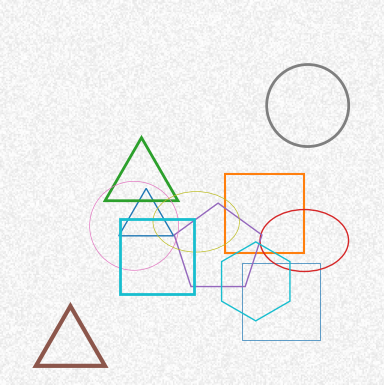[{"shape": "triangle", "thickness": 1, "radius": 0.41, "center": [0.38, 0.429]}, {"shape": "square", "thickness": 0.5, "radius": 0.5, "center": [0.73, 0.216]}, {"shape": "square", "thickness": 1.5, "radius": 0.51, "center": [0.686, 0.445]}, {"shape": "triangle", "thickness": 2, "radius": 0.55, "center": [0.367, 0.533]}, {"shape": "oval", "thickness": 1, "radius": 0.57, "center": [0.79, 0.375]}, {"shape": "pentagon", "thickness": 1, "radius": 0.6, "center": [0.566, 0.353]}, {"shape": "triangle", "thickness": 3, "radius": 0.52, "center": [0.183, 0.102]}, {"shape": "circle", "thickness": 0.5, "radius": 0.58, "center": [0.348, 0.413]}, {"shape": "circle", "thickness": 2, "radius": 0.53, "center": [0.799, 0.726]}, {"shape": "oval", "thickness": 0.5, "radius": 0.56, "center": [0.51, 0.424]}, {"shape": "hexagon", "thickness": 1, "radius": 0.51, "center": [0.664, 0.269]}, {"shape": "square", "thickness": 2, "radius": 0.48, "center": [0.408, 0.334]}]